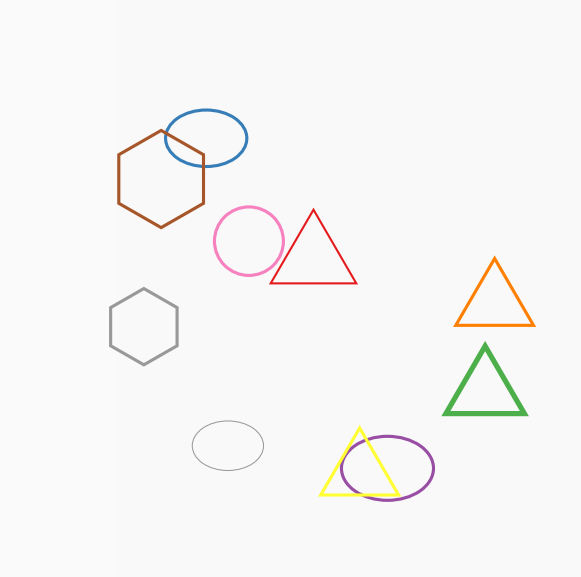[{"shape": "triangle", "thickness": 1, "radius": 0.43, "center": [0.539, 0.551]}, {"shape": "oval", "thickness": 1.5, "radius": 0.35, "center": [0.355, 0.76]}, {"shape": "triangle", "thickness": 2.5, "radius": 0.39, "center": [0.835, 0.322]}, {"shape": "oval", "thickness": 1.5, "radius": 0.4, "center": [0.667, 0.188]}, {"shape": "triangle", "thickness": 1.5, "radius": 0.39, "center": [0.851, 0.474]}, {"shape": "triangle", "thickness": 1.5, "radius": 0.39, "center": [0.619, 0.181]}, {"shape": "hexagon", "thickness": 1.5, "radius": 0.42, "center": [0.277, 0.689]}, {"shape": "circle", "thickness": 1.5, "radius": 0.3, "center": [0.428, 0.582]}, {"shape": "oval", "thickness": 0.5, "radius": 0.31, "center": [0.392, 0.227]}, {"shape": "hexagon", "thickness": 1.5, "radius": 0.33, "center": [0.248, 0.433]}]